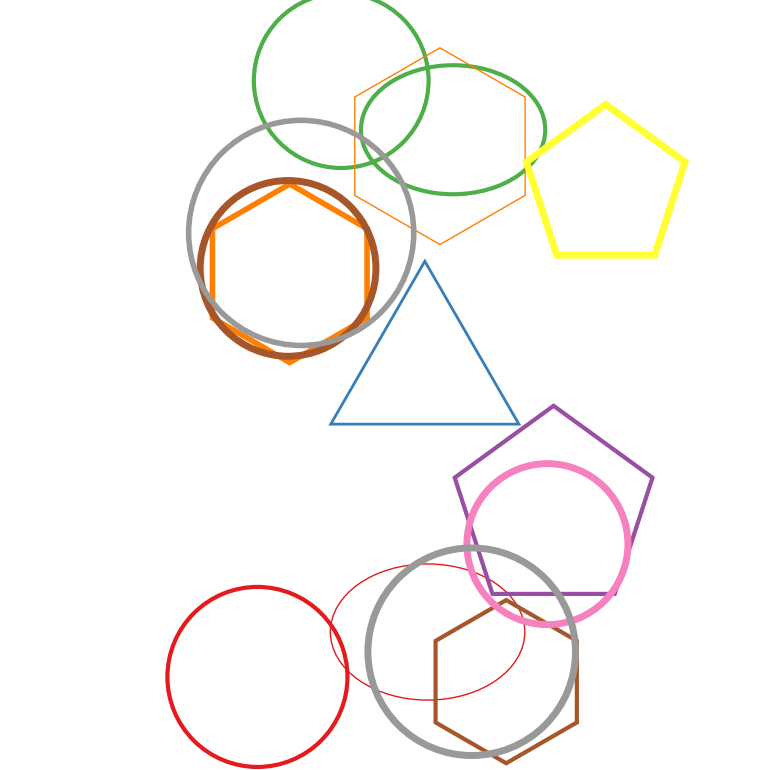[{"shape": "oval", "thickness": 0.5, "radius": 0.63, "center": [0.555, 0.179]}, {"shape": "circle", "thickness": 1.5, "radius": 0.58, "center": [0.334, 0.121]}, {"shape": "triangle", "thickness": 1, "radius": 0.71, "center": [0.552, 0.52]}, {"shape": "oval", "thickness": 1.5, "radius": 0.6, "center": [0.588, 0.832]}, {"shape": "circle", "thickness": 1.5, "radius": 0.57, "center": [0.443, 0.895]}, {"shape": "pentagon", "thickness": 1.5, "radius": 0.68, "center": [0.719, 0.338]}, {"shape": "hexagon", "thickness": 0.5, "radius": 0.64, "center": [0.571, 0.81]}, {"shape": "hexagon", "thickness": 2, "radius": 0.58, "center": [0.376, 0.645]}, {"shape": "pentagon", "thickness": 2.5, "radius": 0.54, "center": [0.787, 0.756]}, {"shape": "hexagon", "thickness": 1.5, "radius": 0.53, "center": [0.657, 0.115]}, {"shape": "circle", "thickness": 2.5, "radius": 0.57, "center": [0.374, 0.651]}, {"shape": "circle", "thickness": 2.5, "radius": 0.52, "center": [0.711, 0.293]}, {"shape": "circle", "thickness": 2.5, "radius": 0.67, "center": [0.613, 0.154]}, {"shape": "circle", "thickness": 2, "radius": 0.73, "center": [0.391, 0.698]}]